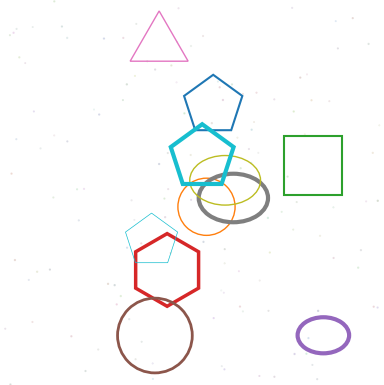[{"shape": "pentagon", "thickness": 1.5, "radius": 0.4, "center": [0.554, 0.726]}, {"shape": "circle", "thickness": 1, "radius": 0.37, "center": [0.536, 0.463]}, {"shape": "square", "thickness": 1.5, "radius": 0.38, "center": [0.813, 0.57]}, {"shape": "hexagon", "thickness": 2.5, "radius": 0.47, "center": [0.434, 0.299]}, {"shape": "oval", "thickness": 3, "radius": 0.33, "center": [0.84, 0.129]}, {"shape": "circle", "thickness": 2, "radius": 0.49, "center": [0.402, 0.128]}, {"shape": "triangle", "thickness": 1, "radius": 0.43, "center": [0.413, 0.885]}, {"shape": "oval", "thickness": 3, "radius": 0.45, "center": [0.606, 0.486]}, {"shape": "oval", "thickness": 1, "radius": 0.46, "center": [0.585, 0.532]}, {"shape": "pentagon", "thickness": 3, "radius": 0.43, "center": [0.525, 0.592]}, {"shape": "pentagon", "thickness": 0.5, "radius": 0.36, "center": [0.394, 0.375]}]